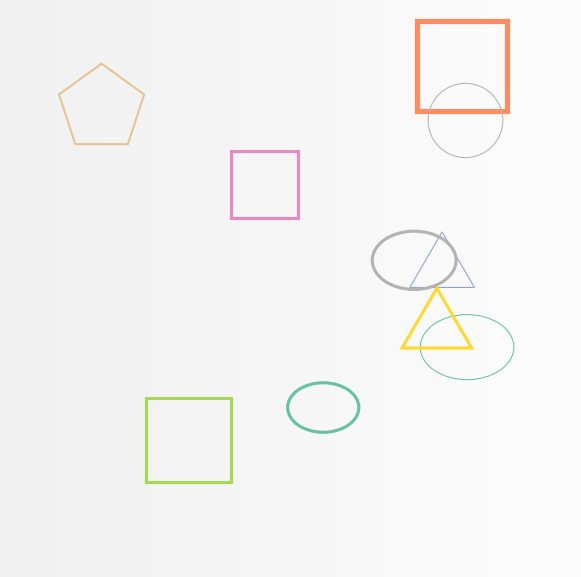[{"shape": "oval", "thickness": 0.5, "radius": 0.4, "center": [0.804, 0.398]}, {"shape": "oval", "thickness": 1.5, "radius": 0.31, "center": [0.556, 0.293]}, {"shape": "square", "thickness": 2.5, "radius": 0.39, "center": [0.795, 0.884]}, {"shape": "triangle", "thickness": 0.5, "radius": 0.32, "center": [0.761, 0.533]}, {"shape": "square", "thickness": 1.5, "radius": 0.29, "center": [0.455, 0.679]}, {"shape": "square", "thickness": 1.5, "radius": 0.37, "center": [0.325, 0.237]}, {"shape": "triangle", "thickness": 1.5, "radius": 0.35, "center": [0.752, 0.431]}, {"shape": "pentagon", "thickness": 1, "radius": 0.38, "center": [0.175, 0.812]}, {"shape": "oval", "thickness": 1.5, "radius": 0.36, "center": [0.713, 0.548]}, {"shape": "circle", "thickness": 0.5, "radius": 0.32, "center": [0.801, 0.791]}]